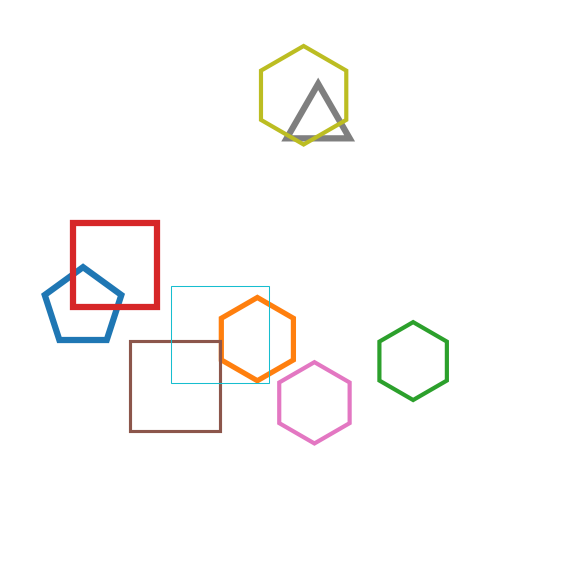[{"shape": "pentagon", "thickness": 3, "radius": 0.35, "center": [0.144, 0.467]}, {"shape": "hexagon", "thickness": 2.5, "radius": 0.36, "center": [0.446, 0.412]}, {"shape": "hexagon", "thickness": 2, "radius": 0.34, "center": [0.715, 0.374]}, {"shape": "square", "thickness": 3, "radius": 0.36, "center": [0.198, 0.541]}, {"shape": "square", "thickness": 1.5, "radius": 0.39, "center": [0.303, 0.33]}, {"shape": "hexagon", "thickness": 2, "radius": 0.35, "center": [0.544, 0.302]}, {"shape": "triangle", "thickness": 3, "radius": 0.31, "center": [0.551, 0.791]}, {"shape": "hexagon", "thickness": 2, "radius": 0.43, "center": [0.526, 0.834]}, {"shape": "square", "thickness": 0.5, "radius": 0.42, "center": [0.381, 0.42]}]